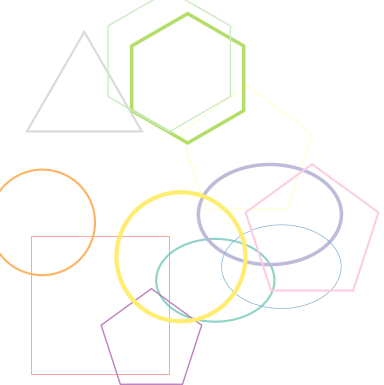[{"shape": "oval", "thickness": 1.5, "radius": 0.77, "center": [0.559, 0.272]}, {"shape": "pentagon", "thickness": 0.5, "radius": 0.89, "center": [0.64, 0.6]}, {"shape": "oval", "thickness": 2.5, "radius": 0.93, "center": [0.701, 0.443]}, {"shape": "square", "thickness": 0.5, "radius": 0.89, "center": [0.259, 0.207]}, {"shape": "oval", "thickness": 0.5, "radius": 0.78, "center": [0.731, 0.307]}, {"shape": "circle", "thickness": 1.5, "radius": 0.69, "center": [0.11, 0.422]}, {"shape": "hexagon", "thickness": 2.5, "radius": 0.84, "center": [0.487, 0.797]}, {"shape": "pentagon", "thickness": 1.5, "radius": 0.91, "center": [0.811, 0.392]}, {"shape": "triangle", "thickness": 1.5, "radius": 0.86, "center": [0.219, 0.745]}, {"shape": "pentagon", "thickness": 1, "radius": 0.69, "center": [0.393, 0.113]}, {"shape": "hexagon", "thickness": 1, "radius": 0.92, "center": [0.44, 0.841]}, {"shape": "circle", "thickness": 3, "radius": 0.84, "center": [0.47, 0.333]}]